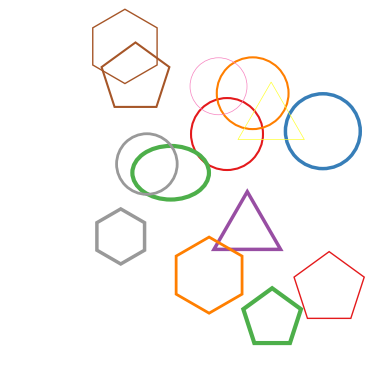[{"shape": "circle", "thickness": 1.5, "radius": 0.47, "center": [0.59, 0.652]}, {"shape": "pentagon", "thickness": 1, "radius": 0.48, "center": [0.855, 0.251]}, {"shape": "circle", "thickness": 2.5, "radius": 0.49, "center": [0.839, 0.659]}, {"shape": "oval", "thickness": 3, "radius": 0.5, "center": [0.443, 0.551]}, {"shape": "pentagon", "thickness": 3, "radius": 0.39, "center": [0.707, 0.173]}, {"shape": "triangle", "thickness": 2.5, "radius": 0.5, "center": [0.642, 0.402]}, {"shape": "circle", "thickness": 1.5, "radius": 0.47, "center": [0.656, 0.758]}, {"shape": "hexagon", "thickness": 2, "radius": 0.49, "center": [0.543, 0.285]}, {"shape": "triangle", "thickness": 0.5, "radius": 0.5, "center": [0.704, 0.687]}, {"shape": "pentagon", "thickness": 1.5, "radius": 0.46, "center": [0.352, 0.797]}, {"shape": "hexagon", "thickness": 1, "radius": 0.48, "center": [0.324, 0.879]}, {"shape": "circle", "thickness": 0.5, "radius": 0.37, "center": [0.568, 0.776]}, {"shape": "hexagon", "thickness": 2.5, "radius": 0.36, "center": [0.314, 0.386]}, {"shape": "circle", "thickness": 2, "radius": 0.39, "center": [0.382, 0.574]}]